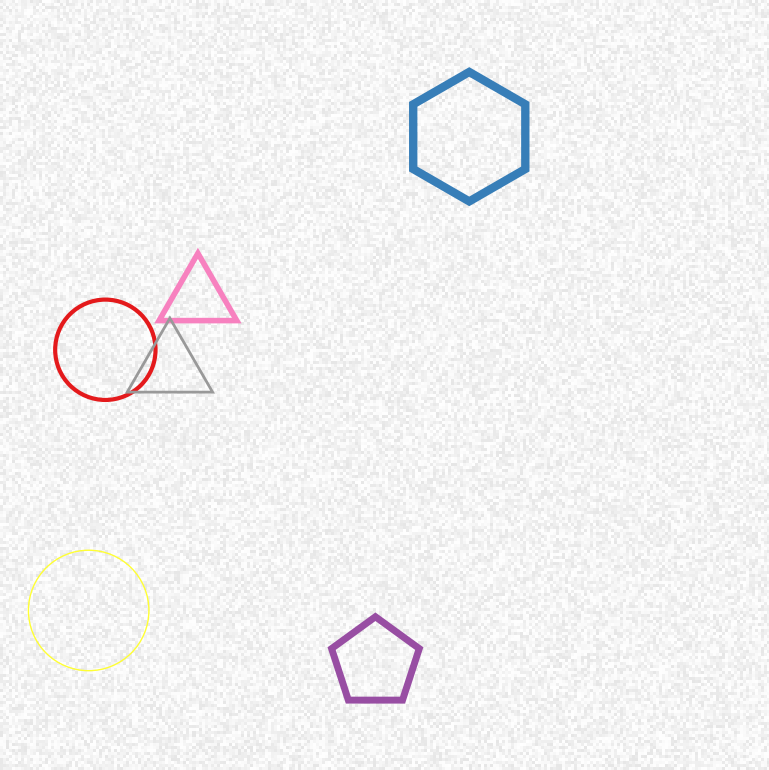[{"shape": "circle", "thickness": 1.5, "radius": 0.33, "center": [0.137, 0.546]}, {"shape": "hexagon", "thickness": 3, "radius": 0.42, "center": [0.609, 0.823]}, {"shape": "pentagon", "thickness": 2.5, "radius": 0.3, "center": [0.488, 0.139]}, {"shape": "circle", "thickness": 0.5, "radius": 0.39, "center": [0.115, 0.207]}, {"shape": "triangle", "thickness": 2, "radius": 0.29, "center": [0.257, 0.613]}, {"shape": "triangle", "thickness": 1, "radius": 0.32, "center": [0.221, 0.523]}]